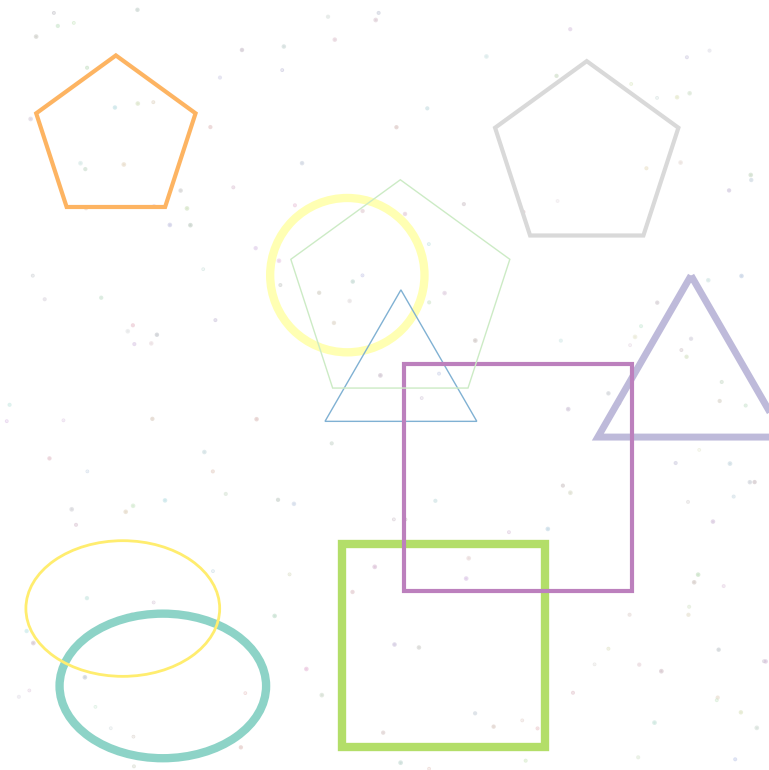[{"shape": "oval", "thickness": 3, "radius": 0.67, "center": [0.211, 0.109]}, {"shape": "circle", "thickness": 3, "radius": 0.5, "center": [0.451, 0.643]}, {"shape": "triangle", "thickness": 2.5, "radius": 0.7, "center": [0.897, 0.502]}, {"shape": "triangle", "thickness": 0.5, "radius": 0.57, "center": [0.521, 0.51]}, {"shape": "pentagon", "thickness": 1.5, "radius": 0.54, "center": [0.15, 0.819]}, {"shape": "square", "thickness": 3, "radius": 0.66, "center": [0.576, 0.161]}, {"shape": "pentagon", "thickness": 1.5, "radius": 0.63, "center": [0.762, 0.795]}, {"shape": "square", "thickness": 1.5, "radius": 0.74, "center": [0.673, 0.38]}, {"shape": "pentagon", "thickness": 0.5, "radius": 0.75, "center": [0.52, 0.617]}, {"shape": "oval", "thickness": 1, "radius": 0.63, "center": [0.159, 0.21]}]